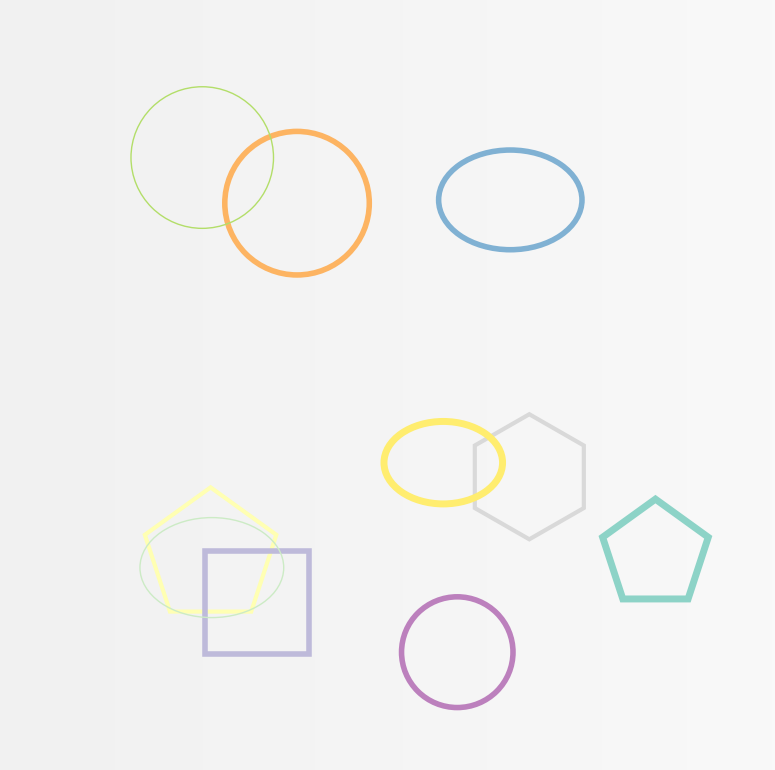[{"shape": "pentagon", "thickness": 2.5, "radius": 0.36, "center": [0.846, 0.28]}, {"shape": "pentagon", "thickness": 1.5, "radius": 0.45, "center": [0.272, 0.278]}, {"shape": "square", "thickness": 2, "radius": 0.34, "center": [0.332, 0.218]}, {"shape": "oval", "thickness": 2, "radius": 0.46, "center": [0.658, 0.74]}, {"shape": "circle", "thickness": 2, "radius": 0.47, "center": [0.383, 0.736]}, {"shape": "circle", "thickness": 0.5, "radius": 0.46, "center": [0.261, 0.795]}, {"shape": "hexagon", "thickness": 1.5, "radius": 0.41, "center": [0.683, 0.381]}, {"shape": "circle", "thickness": 2, "radius": 0.36, "center": [0.59, 0.153]}, {"shape": "oval", "thickness": 0.5, "radius": 0.46, "center": [0.273, 0.263]}, {"shape": "oval", "thickness": 2.5, "radius": 0.38, "center": [0.572, 0.399]}]